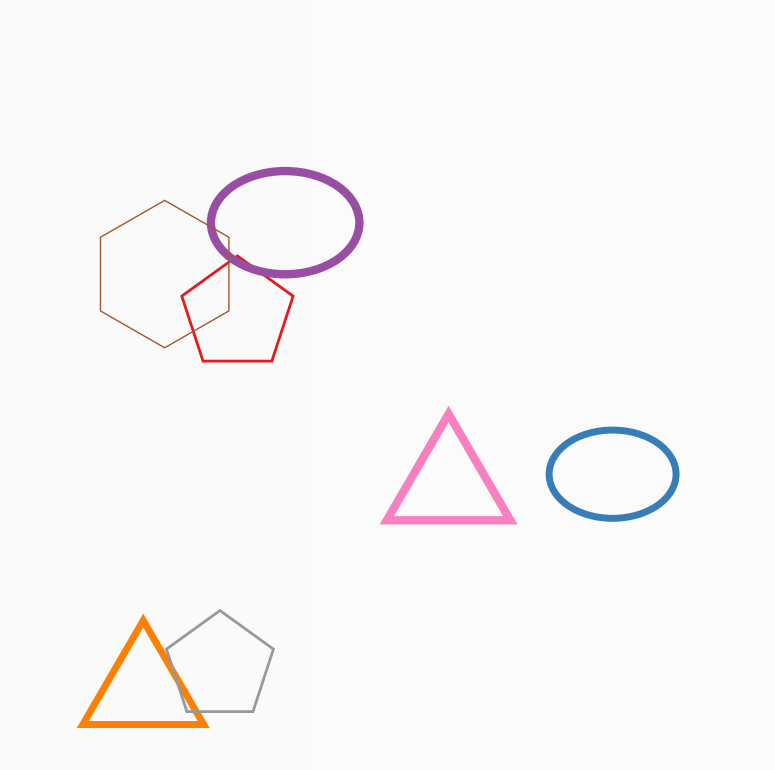[{"shape": "pentagon", "thickness": 1, "radius": 0.38, "center": [0.306, 0.592]}, {"shape": "oval", "thickness": 2.5, "radius": 0.41, "center": [0.79, 0.384]}, {"shape": "oval", "thickness": 3, "radius": 0.48, "center": [0.368, 0.711]}, {"shape": "triangle", "thickness": 2.5, "radius": 0.45, "center": [0.185, 0.104]}, {"shape": "hexagon", "thickness": 0.5, "radius": 0.48, "center": [0.212, 0.644]}, {"shape": "triangle", "thickness": 3, "radius": 0.46, "center": [0.579, 0.37]}, {"shape": "pentagon", "thickness": 1, "radius": 0.36, "center": [0.284, 0.135]}]